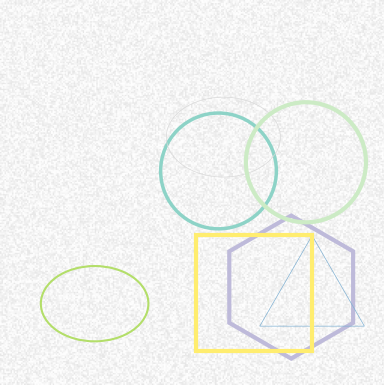[{"shape": "circle", "thickness": 2.5, "radius": 0.75, "center": [0.568, 0.556]}, {"shape": "hexagon", "thickness": 3, "radius": 0.93, "center": [0.756, 0.254]}, {"shape": "triangle", "thickness": 0.5, "radius": 0.78, "center": [0.811, 0.231]}, {"shape": "oval", "thickness": 1.5, "radius": 0.7, "center": [0.246, 0.211]}, {"shape": "oval", "thickness": 0.5, "radius": 0.74, "center": [0.58, 0.644]}, {"shape": "circle", "thickness": 3, "radius": 0.78, "center": [0.795, 0.579]}, {"shape": "square", "thickness": 3, "radius": 0.75, "center": [0.659, 0.238]}]